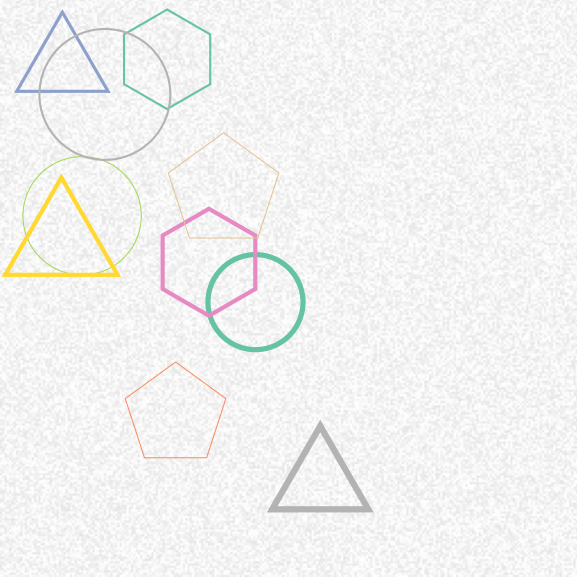[{"shape": "hexagon", "thickness": 1, "radius": 0.43, "center": [0.289, 0.896]}, {"shape": "circle", "thickness": 2.5, "radius": 0.41, "center": [0.442, 0.476]}, {"shape": "pentagon", "thickness": 0.5, "radius": 0.46, "center": [0.304, 0.281]}, {"shape": "triangle", "thickness": 1.5, "radius": 0.46, "center": [0.108, 0.887]}, {"shape": "hexagon", "thickness": 2, "radius": 0.46, "center": [0.362, 0.545]}, {"shape": "circle", "thickness": 0.5, "radius": 0.51, "center": [0.142, 0.625]}, {"shape": "triangle", "thickness": 2, "radius": 0.56, "center": [0.106, 0.579]}, {"shape": "pentagon", "thickness": 0.5, "radius": 0.5, "center": [0.387, 0.669]}, {"shape": "triangle", "thickness": 3, "radius": 0.48, "center": [0.555, 0.165]}, {"shape": "circle", "thickness": 1, "radius": 0.57, "center": [0.182, 0.836]}]